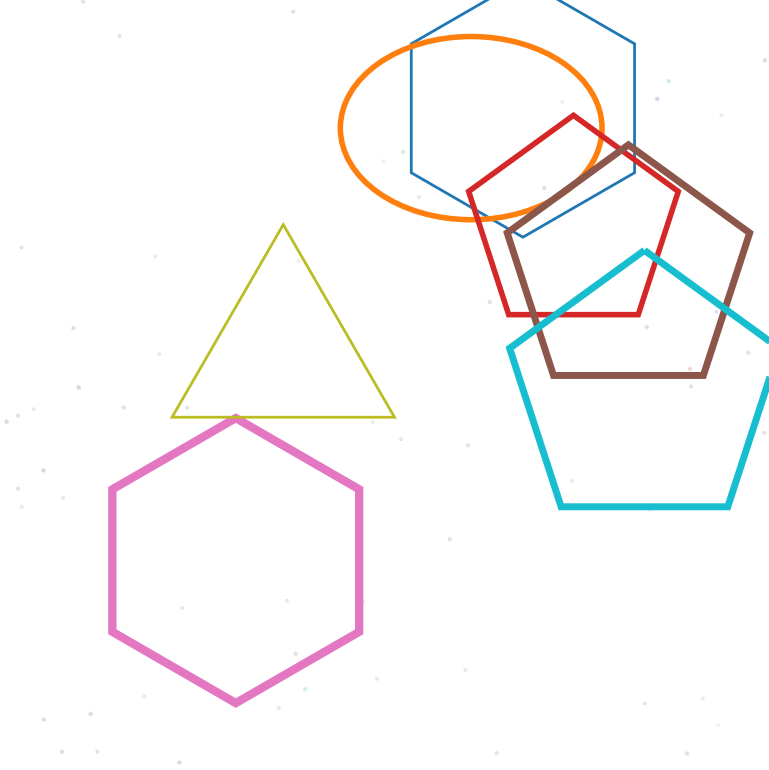[{"shape": "hexagon", "thickness": 1, "radius": 0.84, "center": [0.679, 0.859]}, {"shape": "oval", "thickness": 2, "radius": 0.85, "center": [0.612, 0.834]}, {"shape": "pentagon", "thickness": 2, "radius": 0.72, "center": [0.745, 0.707]}, {"shape": "pentagon", "thickness": 2.5, "radius": 0.83, "center": [0.816, 0.646]}, {"shape": "hexagon", "thickness": 3, "radius": 0.93, "center": [0.306, 0.272]}, {"shape": "triangle", "thickness": 1, "radius": 0.83, "center": [0.368, 0.542]}, {"shape": "pentagon", "thickness": 2.5, "radius": 0.92, "center": [0.837, 0.491]}]